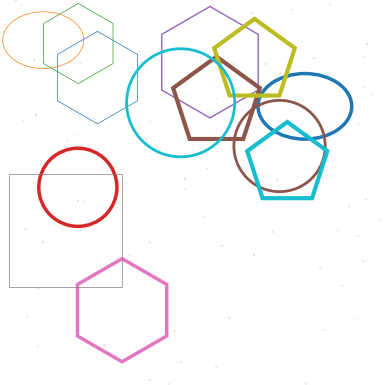[{"shape": "oval", "thickness": 2.5, "radius": 0.61, "center": [0.792, 0.724]}, {"shape": "hexagon", "thickness": 0.5, "radius": 0.6, "center": [0.253, 0.798]}, {"shape": "oval", "thickness": 0.5, "radius": 0.53, "center": [0.112, 0.896]}, {"shape": "hexagon", "thickness": 0.5, "radius": 0.52, "center": [0.203, 0.887]}, {"shape": "circle", "thickness": 2.5, "radius": 0.51, "center": [0.202, 0.514]}, {"shape": "hexagon", "thickness": 1, "radius": 0.72, "center": [0.545, 0.838]}, {"shape": "circle", "thickness": 2, "radius": 0.59, "center": [0.726, 0.621]}, {"shape": "pentagon", "thickness": 3, "radius": 0.59, "center": [0.562, 0.735]}, {"shape": "hexagon", "thickness": 2.5, "radius": 0.67, "center": [0.317, 0.194]}, {"shape": "square", "thickness": 0.5, "radius": 0.74, "center": [0.171, 0.401]}, {"shape": "pentagon", "thickness": 3, "radius": 0.55, "center": [0.661, 0.841]}, {"shape": "pentagon", "thickness": 3, "radius": 0.55, "center": [0.746, 0.574]}, {"shape": "circle", "thickness": 2, "radius": 0.7, "center": [0.469, 0.733]}]